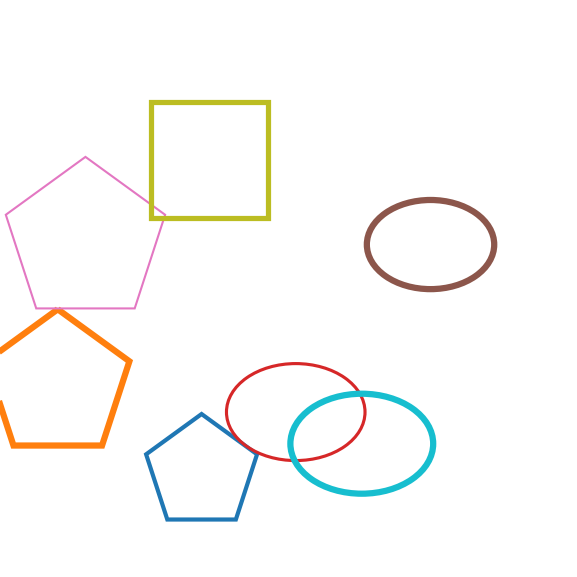[{"shape": "pentagon", "thickness": 2, "radius": 0.5, "center": [0.349, 0.181]}, {"shape": "pentagon", "thickness": 3, "radius": 0.65, "center": [0.1, 0.333]}, {"shape": "oval", "thickness": 1.5, "radius": 0.6, "center": [0.512, 0.286]}, {"shape": "oval", "thickness": 3, "radius": 0.55, "center": [0.746, 0.576]}, {"shape": "pentagon", "thickness": 1, "radius": 0.73, "center": [0.148, 0.582]}, {"shape": "square", "thickness": 2.5, "radius": 0.5, "center": [0.363, 0.722]}, {"shape": "oval", "thickness": 3, "radius": 0.62, "center": [0.626, 0.231]}]